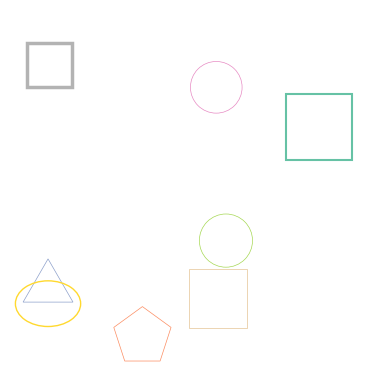[{"shape": "square", "thickness": 1.5, "radius": 0.43, "center": [0.828, 0.67]}, {"shape": "pentagon", "thickness": 0.5, "radius": 0.39, "center": [0.37, 0.125]}, {"shape": "triangle", "thickness": 0.5, "radius": 0.37, "center": [0.125, 0.253]}, {"shape": "circle", "thickness": 0.5, "radius": 0.34, "center": [0.562, 0.773]}, {"shape": "circle", "thickness": 0.5, "radius": 0.35, "center": [0.587, 0.375]}, {"shape": "oval", "thickness": 1, "radius": 0.42, "center": [0.125, 0.211]}, {"shape": "square", "thickness": 0.5, "radius": 0.38, "center": [0.566, 0.225]}, {"shape": "square", "thickness": 2.5, "radius": 0.29, "center": [0.129, 0.831]}]